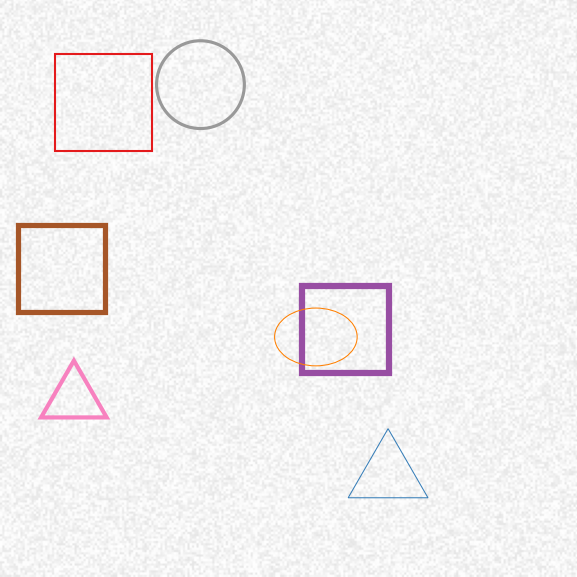[{"shape": "square", "thickness": 1, "radius": 0.42, "center": [0.18, 0.821]}, {"shape": "triangle", "thickness": 0.5, "radius": 0.4, "center": [0.672, 0.177]}, {"shape": "square", "thickness": 3, "radius": 0.38, "center": [0.598, 0.428]}, {"shape": "oval", "thickness": 0.5, "radius": 0.36, "center": [0.547, 0.416]}, {"shape": "square", "thickness": 2.5, "radius": 0.38, "center": [0.107, 0.534]}, {"shape": "triangle", "thickness": 2, "radius": 0.33, "center": [0.128, 0.309]}, {"shape": "circle", "thickness": 1.5, "radius": 0.38, "center": [0.347, 0.853]}]